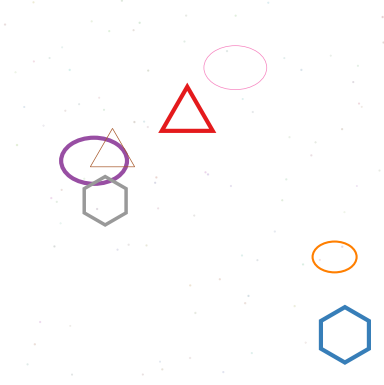[{"shape": "triangle", "thickness": 3, "radius": 0.38, "center": [0.486, 0.698]}, {"shape": "hexagon", "thickness": 3, "radius": 0.36, "center": [0.896, 0.13]}, {"shape": "oval", "thickness": 3, "radius": 0.43, "center": [0.244, 0.582]}, {"shape": "oval", "thickness": 1.5, "radius": 0.29, "center": [0.869, 0.333]}, {"shape": "triangle", "thickness": 0.5, "radius": 0.33, "center": [0.292, 0.6]}, {"shape": "oval", "thickness": 0.5, "radius": 0.41, "center": [0.611, 0.824]}, {"shape": "hexagon", "thickness": 2.5, "radius": 0.31, "center": [0.273, 0.479]}]